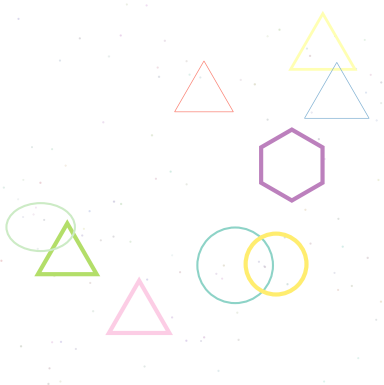[{"shape": "circle", "thickness": 1.5, "radius": 0.49, "center": [0.611, 0.311]}, {"shape": "triangle", "thickness": 2, "radius": 0.48, "center": [0.839, 0.868]}, {"shape": "triangle", "thickness": 0.5, "radius": 0.44, "center": [0.53, 0.754]}, {"shape": "triangle", "thickness": 0.5, "radius": 0.48, "center": [0.875, 0.741]}, {"shape": "triangle", "thickness": 3, "radius": 0.44, "center": [0.175, 0.332]}, {"shape": "triangle", "thickness": 3, "radius": 0.45, "center": [0.361, 0.18]}, {"shape": "hexagon", "thickness": 3, "radius": 0.46, "center": [0.758, 0.571]}, {"shape": "oval", "thickness": 1.5, "radius": 0.44, "center": [0.106, 0.41]}, {"shape": "circle", "thickness": 3, "radius": 0.4, "center": [0.717, 0.314]}]